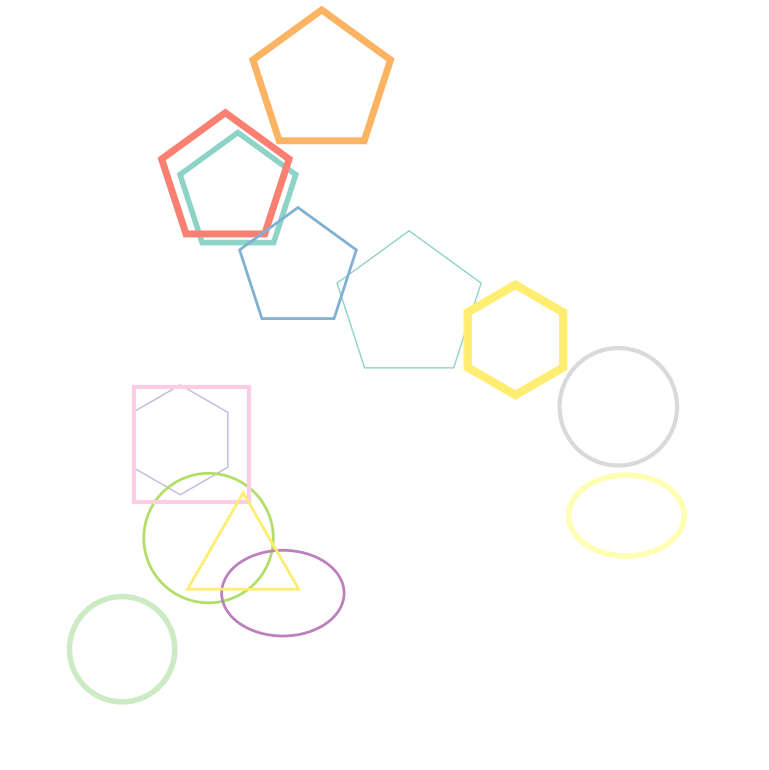[{"shape": "pentagon", "thickness": 2, "radius": 0.4, "center": [0.309, 0.749]}, {"shape": "pentagon", "thickness": 0.5, "radius": 0.49, "center": [0.531, 0.602]}, {"shape": "oval", "thickness": 2, "radius": 0.38, "center": [0.813, 0.33]}, {"shape": "hexagon", "thickness": 0.5, "radius": 0.36, "center": [0.234, 0.429]}, {"shape": "pentagon", "thickness": 2.5, "radius": 0.44, "center": [0.293, 0.767]}, {"shape": "pentagon", "thickness": 1, "radius": 0.4, "center": [0.387, 0.651]}, {"shape": "pentagon", "thickness": 2.5, "radius": 0.47, "center": [0.418, 0.893]}, {"shape": "circle", "thickness": 1, "radius": 0.42, "center": [0.271, 0.301]}, {"shape": "square", "thickness": 1.5, "radius": 0.37, "center": [0.249, 0.422]}, {"shape": "circle", "thickness": 1.5, "radius": 0.38, "center": [0.803, 0.472]}, {"shape": "oval", "thickness": 1, "radius": 0.4, "center": [0.367, 0.23]}, {"shape": "circle", "thickness": 2, "radius": 0.34, "center": [0.159, 0.157]}, {"shape": "hexagon", "thickness": 3, "radius": 0.36, "center": [0.669, 0.559]}, {"shape": "triangle", "thickness": 1, "radius": 0.42, "center": [0.316, 0.277]}]